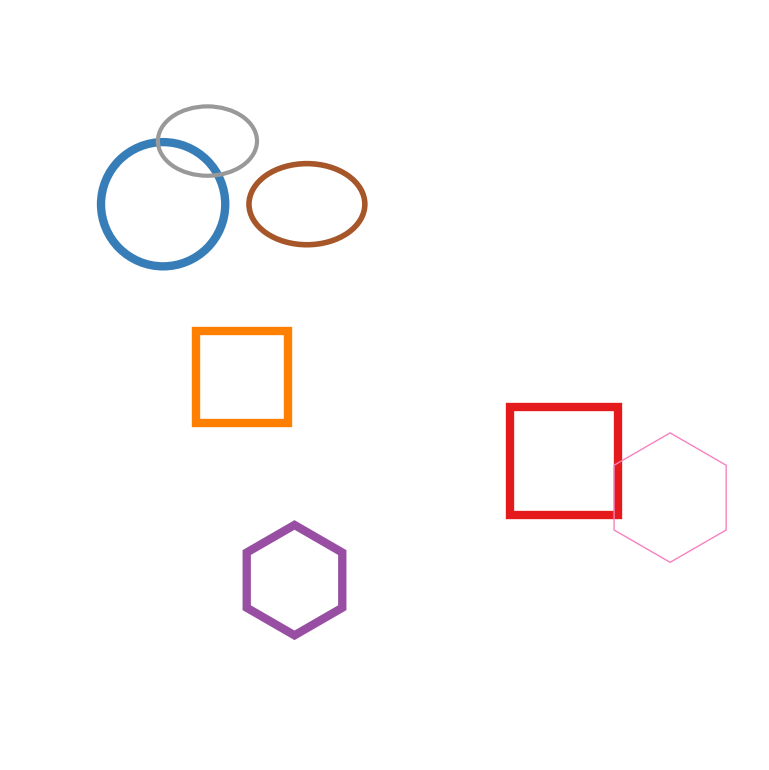[{"shape": "square", "thickness": 3, "radius": 0.35, "center": [0.733, 0.401]}, {"shape": "circle", "thickness": 3, "radius": 0.4, "center": [0.212, 0.735]}, {"shape": "hexagon", "thickness": 3, "radius": 0.36, "center": [0.382, 0.247]}, {"shape": "square", "thickness": 3, "radius": 0.3, "center": [0.314, 0.511]}, {"shape": "oval", "thickness": 2, "radius": 0.38, "center": [0.399, 0.735]}, {"shape": "hexagon", "thickness": 0.5, "radius": 0.42, "center": [0.87, 0.354]}, {"shape": "oval", "thickness": 1.5, "radius": 0.32, "center": [0.269, 0.817]}]